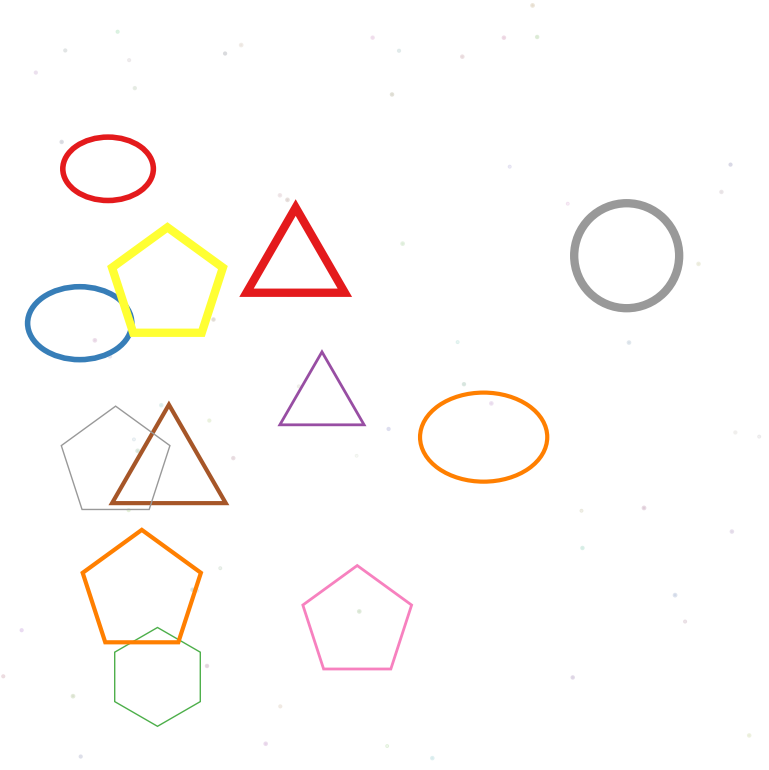[{"shape": "oval", "thickness": 2, "radius": 0.29, "center": [0.14, 0.781]}, {"shape": "triangle", "thickness": 3, "radius": 0.37, "center": [0.384, 0.657]}, {"shape": "oval", "thickness": 2, "radius": 0.34, "center": [0.104, 0.58]}, {"shape": "hexagon", "thickness": 0.5, "radius": 0.32, "center": [0.205, 0.121]}, {"shape": "triangle", "thickness": 1, "radius": 0.32, "center": [0.418, 0.48]}, {"shape": "pentagon", "thickness": 1.5, "radius": 0.4, "center": [0.184, 0.231]}, {"shape": "oval", "thickness": 1.5, "radius": 0.41, "center": [0.628, 0.432]}, {"shape": "pentagon", "thickness": 3, "radius": 0.38, "center": [0.217, 0.629]}, {"shape": "triangle", "thickness": 1.5, "radius": 0.43, "center": [0.219, 0.389]}, {"shape": "pentagon", "thickness": 1, "radius": 0.37, "center": [0.464, 0.191]}, {"shape": "circle", "thickness": 3, "radius": 0.34, "center": [0.814, 0.668]}, {"shape": "pentagon", "thickness": 0.5, "radius": 0.37, "center": [0.15, 0.398]}]